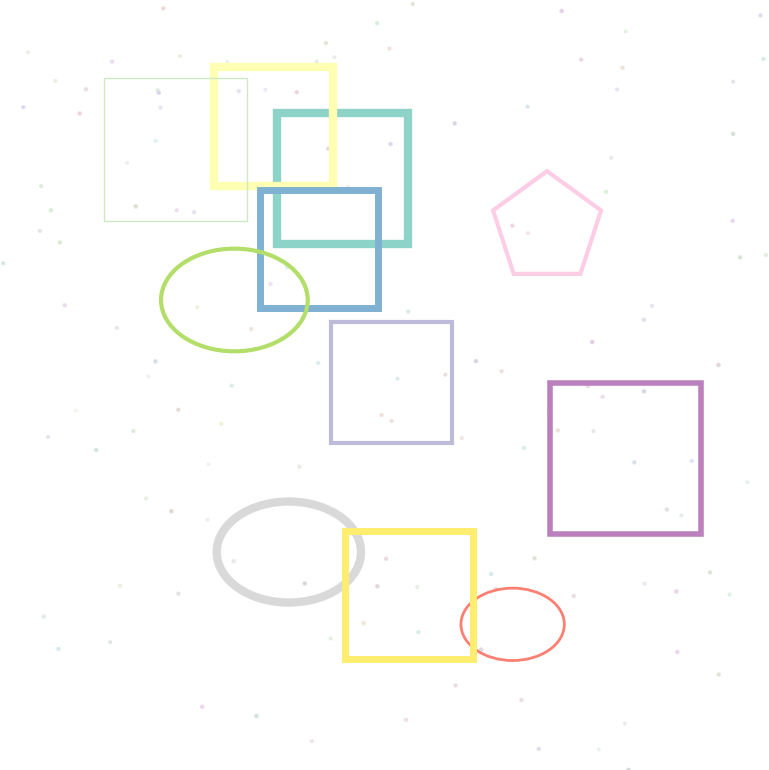[{"shape": "square", "thickness": 3, "radius": 0.43, "center": [0.445, 0.768]}, {"shape": "square", "thickness": 3, "radius": 0.39, "center": [0.355, 0.836]}, {"shape": "square", "thickness": 1.5, "radius": 0.39, "center": [0.509, 0.503]}, {"shape": "oval", "thickness": 1, "radius": 0.34, "center": [0.666, 0.189]}, {"shape": "square", "thickness": 2.5, "radius": 0.38, "center": [0.414, 0.676]}, {"shape": "oval", "thickness": 1.5, "radius": 0.48, "center": [0.304, 0.61]}, {"shape": "pentagon", "thickness": 1.5, "radius": 0.37, "center": [0.71, 0.704]}, {"shape": "oval", "thickness": 3, "radius": 0.47, "center": [0.375, 0.283]}, {"shape": "square", "thickness": 2, "radius": 0.49, "center": [0.812, 0.405]}, {"shape": "square", "thickness": 0.5, "radius": 0.47, "center": [0.228, 0.806]}, {"shape": "square", "thickness": 2.5, "radius": 0.42, "center": [0.531, 0.227]}]